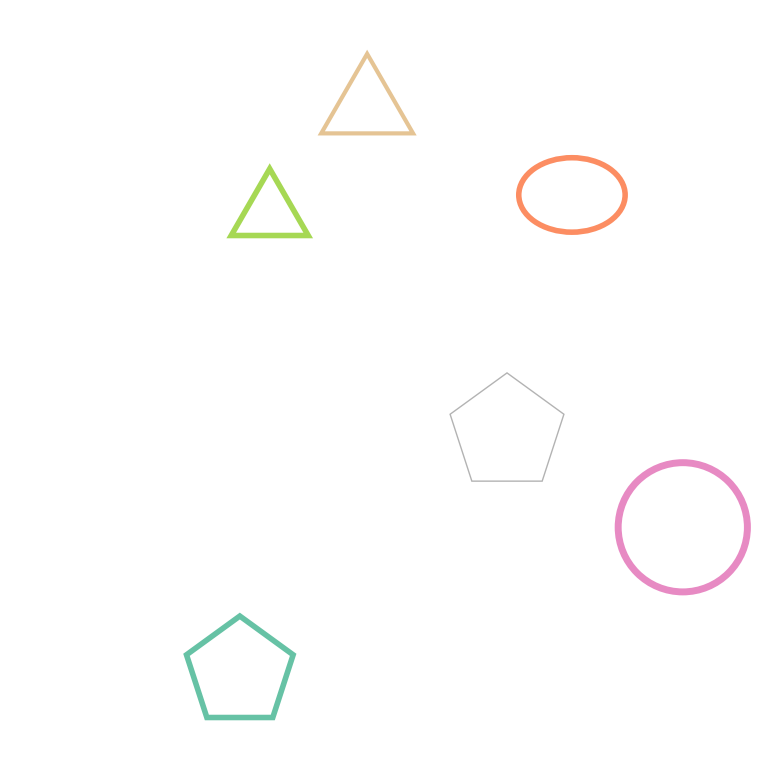[{"shape": "pentagon", "thickness": 2, "radius": 0.36, "center": [0.311, 0.127]}, {"shape": "oval", "thickness": 2, "radius": 0.35, "center": [0.743, 0.747]}, {"shape": "circle", "thickness": 2.5, "radius": 0.42, "center": [0.887, 0.315]}, {"shape": "triangle", "thickness": 2, "radius": 0.29, "center": [0.35, 0.723]}, {"shape": "triangle", "thickness": 1.5, "radius": 0.34, "center": [0.477, 0.861]}, {"shape": "pentagon", "thickness": 0.5, "radius": 0.39, "center": [0.658, 0.438]}]